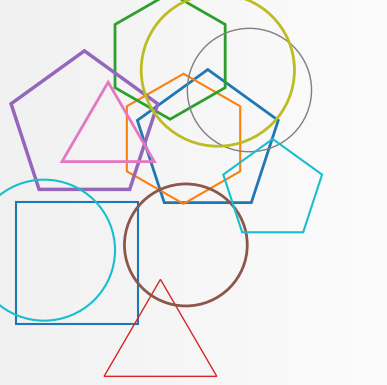[{"shape": "square", "thickness": 1.5, "radius": 0.79, "center": [0.2, 0.317]}, {"shape": "pentagon", "thickness": 2, "radius": 0.96, "center": [0.536, 0.628]}, {"shape": "hexagon", "thickness": 1.5, "radius": 0.84, "center": [0.474, 0.64]}, {"shape": "hexagon", "thickness": 2, "radius": 0.82, "center": [0.439, 0.854]}, {"shape": "triangle", "thickness": 1, "radius": 0.84, "center": [0.414, 0.106]}, {"shape": "pentagon", "thickness": 2.5, "radius": 0.99, "center": [0.218, 0.669]}, {"shape": "circle", "thickness": 2, "radius": 0.79, "center": [0.48, 0.364]}, {"shape": "triangle", "thickness": 2, "radius": 0.69, "center": [0.279, 0.649]}, {"shape": "circle", "thickness": 1, "radius": 0.8, "center": [0.644, 0.766]}, {"shape": "circle", "thickness": 2, "radius": 0.99, "center": [0.562, 0.818]}, {"shape": "pentagon", "thickness": 1.5, "radius": 0.67, "center": [0.704, 0.505]}, {"shape": "circle", "thickness": 1.5, "radius": 0.92, "center": [0.114, 0.35]}]